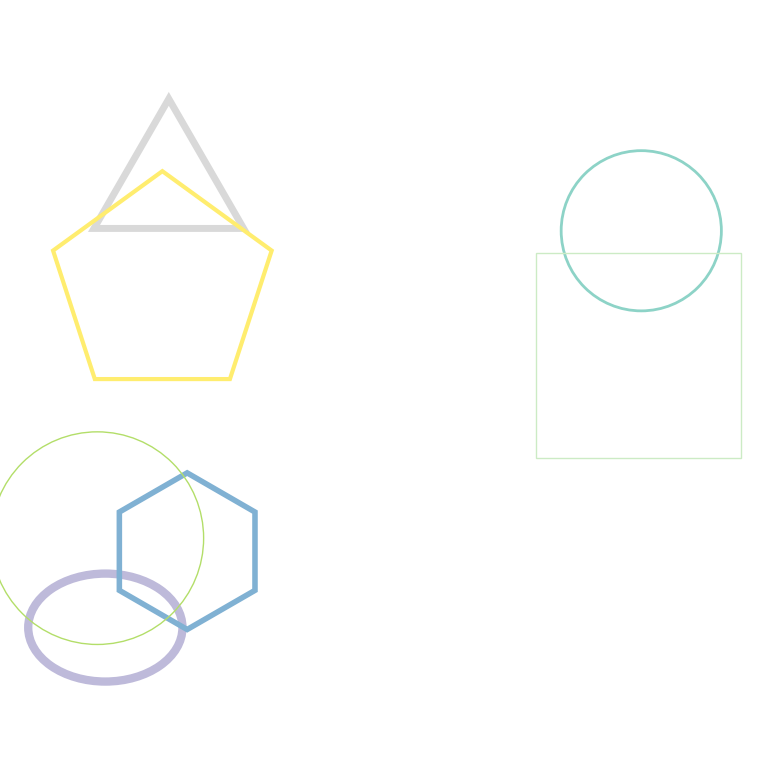[{"shape": "circle", "thickness": 1, "radius": 0.52, "center": [0.833, 0.7]}, {"shape": "oval", "thickness": 3, "radius": 0.5, "center": [0.137, 0.185]}, {"shape": "hexagon", "thickness": 2, "radius": 0.51, "center": [0.243, 0.284]}, {"shape": "circle", "thickness": 0.5, "radius": 0.69, "center": [0.126, 0.301]}, {"shape": "triangle", "thickness": 2.5, "radius": 0.56, "center": [0.219, 0.759]}, {"shape": "square", "thickness": 0.5, "radius": 0.67, "center": [0.829, 0.538]}, {"shape": "pentagon", "thickness": 1.5, "radius": 0.75, "center": [0.211, 0.628]}]